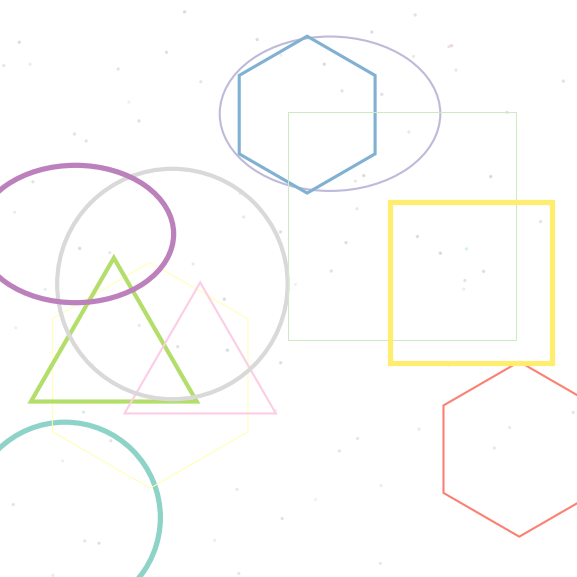[{"shape": "circle", "thickness": 2.5, "radius": 0.83, "center": [0.112, 0.103]}, {"shape": "hexagon", "thickness": 0.5, "radius": 0.98, "center": [0.26, 0.349]}, {"shape": "oval", "thickness": 1, "radius": 0.95, "center": [0.571, 0.802]}, {"shape": "hexagon", "thickness": 1, "radius": 0.76, "center": [0.899, 0.221]}, {"shape": "hexagon", "thickness": 1.5, "radius": 0.68, "center": [0.532, 0.801]}, {"shape": "triangle", "thickness": 2, "radius": 0.83, "center": [0.197, 0.387]}, {"shape": "triangle", "thickness": 1, "radius": 0.76, "center": [0.347, 0.359]}, {"shape": "circle", "thickness": 2, "radius": 1.0, "center": [0.299, 0.507]}, {"shape": "oval", "thickness": 2.5, "radius": 0.85, "center": [0.131, 0.594]}, {"shape": "square", "thickness": 0.5, "radius": 0.99, "center": [0.697, 0.607]}, {"shape": "square", "thickness": 2.5, "radius": 0.7, "center": [0.815, 0.51]}]